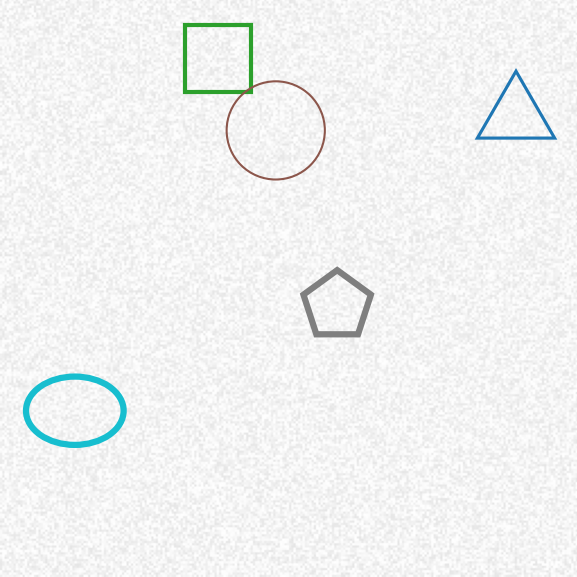[{"shape": "triangle", "thickness": 1.5, "radius": 0.39, "center": [0.894, 0.799]}, {"shape": "square", "thickness": 2, "radius": 0.29, "center": [0.377, 0.898]}, {"shape": "circle", "thickness": 1, "radius": 0.43, "center": [0.477, 0.773]}, {"shape": "pentagon", "thickness": 3, "radius": 0.31, "center": [0.584, 0.47]}, {"shape": "oval", "thickness": 3, "radius": 0.42, "center": [0.13, 0.288]}]